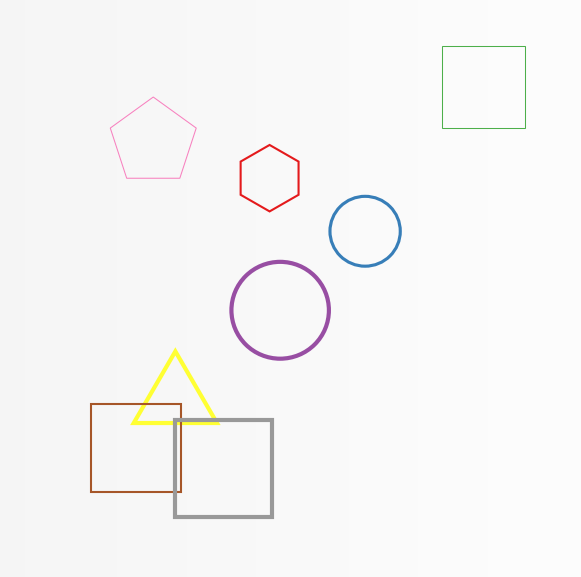[{"shape": "hexagon", "thickness": 1, "radius": 0.29, "center": [0.464, 0.691]}, {"shape": "circle", "thickness": 1.5, "radius": 0.3, "center": [0.628, 0.599]}, {"shape": "square", "thickness": 0.5, "radius": 0.36, "center": [0.831, 0.849]}, {"shape": "circle", "thickness": 2, "radius": 0.42, "center": [0.482, 0.462]}, {"shape": "triangle", "thickness": 2, "radius": 0.41, "center": [0.302, 0.308]}, {"shape": "square", "thickness": 1, "radius": 0.38, "center": [0.234, 0.223]}, {"shape": "pentagon", "thickness": 0.5, "radius": 0.39, "center": [0.264, 0.753]}, {"shape": "square", "thickness": 2, "radius": 0.42, "center": [0.385, 0.188]}]